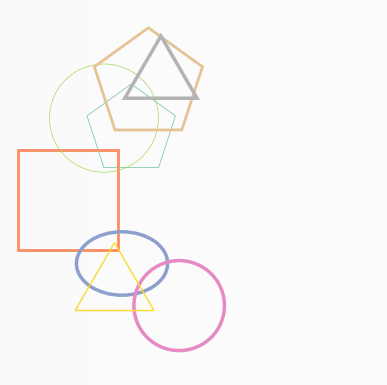[{"shape": "pentagon", "thickness": 0.5, "radius": 0.6, "center": [0.339, 0.662]}, {"shape": "square", "thickness": 2, "radius": 0.65, "center": [0.176, 0.48]}, {"shape": "oval", "thickness": 2.5, "radius": 0.59, "center": [0.315, 0.316]}, {"shape": "circle", "thickness": 2.5, "radius": 0.58, "center": [0.462, 0.206]}, {"shape": "circle", "thickness": 0.5, "radius": 0.7, "center": [0.268, 0.693]}, {"shape": "triangle", "thickness": 1, "radius": 0.59, "center": [0.296, 0.252]}, {"shape": "pentagon", "thickness": 2, "radius": 0.73, "center": [0.383, 0.781]}, {"shape": "triangle", "thickness": 2.5, "radius": 0.54, "center": [0.415, 0.799]}]